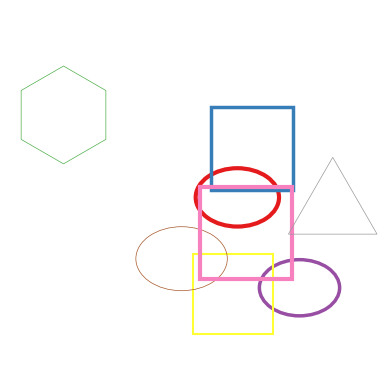[{"shape": "oval", "thickness": 3, "radius": 0.54, "center": [0.617, 0.487]}, {"shape": "square", "thickness": 2.5, "radius": 0.53, "center": [0.655, 0.614]}, {"shape": "hexagon", "thickness": 0.5, "radius": 0.64, "center": [0.165, 0.701]}, {"shape": "oval", "thickness": 2.5, "radius": 0.52, "center": [0.778, 0.253]}, {"shape": "square", "thickness": 1.5, "radius": 0.52, "center": [0.605, 0.235]}, {"shape": "oval", "thickness": 0.5, "radius": 0.59, "center": [0.472, 0.328]}, {"shape": "square", "thickness": 3, "radius": 0.6, "center": [0.639, 0.396]}, {"shape": "triangle", "thickness": 0.5, "radius": 0.66, "center": [0.864, 0.458]}]